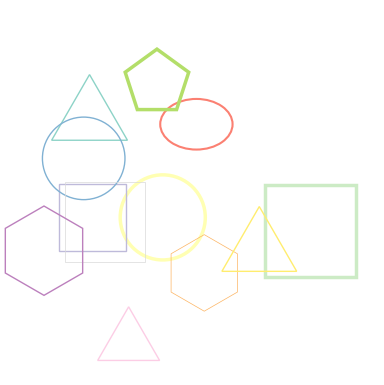[{"shape": "triangle", "thickness": 1, "radius": 0.57, "center": [0.233, 0.693]}, {"shape": "circle", "thickness": 2.5, "radius": 0.55, "center": [0.423, 0.435]}, {"shape": "square", "thickness": 1, "radius": 0.43, "center": [0.241, 0.436]}, {"shape": "oval", "thickness": 1.5, "radius": 0.47, "center": [0.51, 0.677]}, {"shape": "circle", "thickness": 1, "radius": 0.54, "center": [0.217, 0.589]}, {"shape": "hexagon", "thickness": 0.5, "radius": 0.5, "center": [0.531, 0.291]}, {"shape": "pentagon", "thickness": 2.5, "radius": 0.43, "center": [0.408, 0.786]}, {"shape": "triangle", "thickness": 1, "radius": 0.46, "center": [0.334, 0.11]}, {"shape": "square", "thickness": 0.5, "radius": 0.52, "center": [0.272, 0.423]}, {"shape": "hexagon", "thickness": 1, "radius": 0.58, "center": [0.114, 0.349]}, {"shape": "square", "thickness": 2.5, "radius": 0.6, "center": [0.807, 0.4]}, {"shape": "triangle", "thickness": 1, "radius": 0.56, "center": [0.673, 0.351]}]